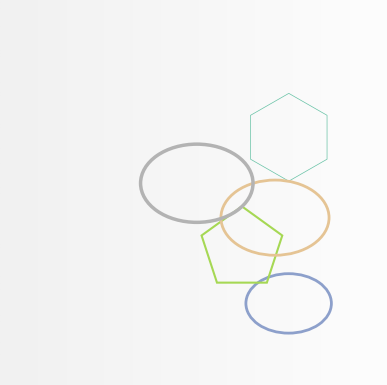[{"shape": "hexagon", "thickness": 0.5, "radius": 0.57, "center": [0.745, 0.643]}, {"shape": "oval", "thickness": 2, "radius": 0.55, "center": [0.745, 0.212]}, {"shape": "pentagon", "thickness": 1.5, "radius": 0.55, "center": [0.624, 0.354]}, {"shape": "oval", "thickness": 2, "radius": 0.7, "center": [0.71, 0.435]}, {"shape": "oval", "thickness": 2.5, "radius": 0.73, "center": [0.508, 0.524]}]